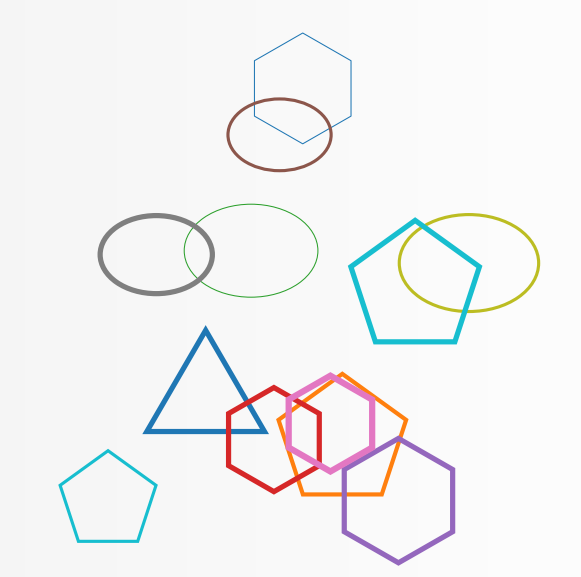[{"shape": "hexagon", "thickness": 0.5, "radius": 0.48, "center": [0.521, 0.846]}, {"shape": "triangle", "thickness": 2.5, "radius": 0.58, "center": [0.354, 0.31]}, {"shape": "pentagon", "thickness": 2, "radius": 0.58, "center": [0.589, 0.236]}, {"shape": "oval", "thickness": 0.5, "radius": 0.58, "center": [0.432, 0.565]}, {"shape": "hexagon", "thickness": 2.5, "radius": 0.45, "center": [0.471, 0.238]}, {"shape": "hexagon", "thickness": 2.5, "radius": 0.54, "center": [0.686, 0.132]}, {"shape": "oval", "thickness": 1.5, "radius": 0.44, "center": [0.481, 0.766]}, {"shape": "hexagon", "thickness": 3, "radius": 0.41, "center": [0.568, 0.266]}, {"shape": "oval", "thickness": 2.5, "radius": 0.48, "center": [0.269, 0.558]}, {"shape": "oval", "thickness": 1.5, "radius": 0.6, "center": [0.807, 0.544]}, {"shape": "pentagon", "thickness": 1.5, "radius": 0.43, "center": [0.186, 0.132]}, {"shape": "pentagon", "thickness": 2.5, "radius": 0.58, "center": [0.714, 0.501]}]